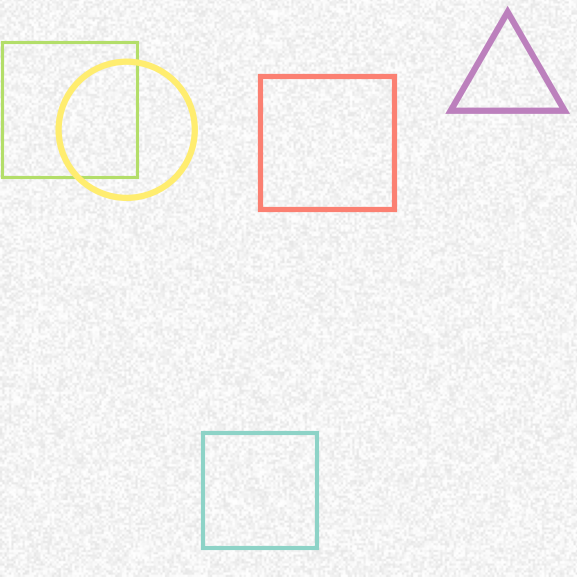[{"shape": "square", "thickness": 2, "radius": 0.5, "center": [0.45, 0.15]}, {"shape": "square", "thickness": 2.5, "radius": 0.58, "center": [0.566, 0.753]}, {"shape": "square", "thickness": 1.5, "radius": 0.58, "center": [0.12, 0.81]}, {"shape": "triangle", "thickness": 3, "radius": 0.57, "center": [0.879, 0.864]}, {"shape": "circle", "thickness": 3, "radius": 0.59, "center": [0.219, 0.774]}]